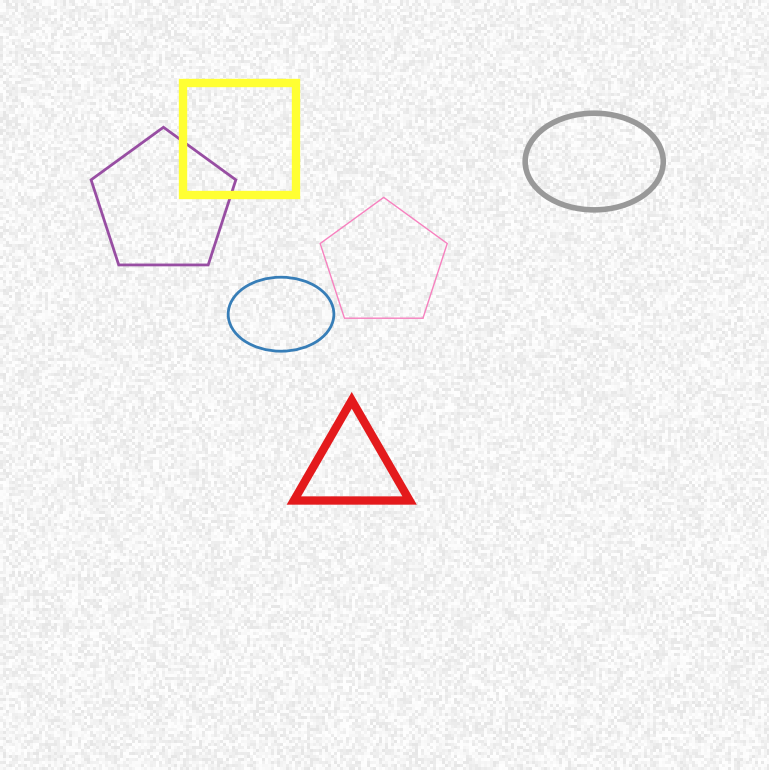[{"shape": "triangle", "thickness": 3, "radius": 0.43, "center": [0.457, 0.393]}, {"shape": "oval", "thickness": 1, "radius": 0.34, "center": [0.365, 0.592]}, {"shape": "pentagon", "thickness": 1, "radius": 0.49, "center": [0.212, 0.736]}, {"shape": "square", "thickness": 3, "radius": 0.37, "center": [0.311, 0.819]}, {"shape": "pentagon", "thickness": 0.5, "radius": 0.43, "center": [0.498, 0.657]}, {"shape": "oval", "thickness": 2, "radius": 0.45, "center": [0.772, 0.79]}]